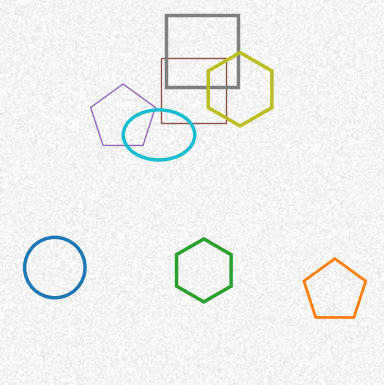[{"shape": "circle", "thickness": 2.5, "radius": 0.39, "center": [0.142, 0.305]}, {"shape": "pentagon", "thickness": 2, "radius": 0.42, "center": [0.87, 0.244]}, {"shape": "hexagon", "thickness": 2.5, "radius": 0.41, "center": [0.529, 0.298]}, {"shape": "pentagon", "thickness": 1, "radius": 0.44, "center": [0.32, 0.694]}, {"shape": "square", "thickness": 1, "radius": 0.42, "center": [0.502, 0.764]}, {"shape": "square", "thickness": 2.5, "radius": 0.46, "center": [0.524, 0.868]}, {"shape": "hexagon", "thickness": 2.5, "radius": 0.48, "center": [0.624, 0.768]}, {"shape": "oval", "thickness": 2.5, "radius": 0.46, "center": [0.413, 0.65]}]